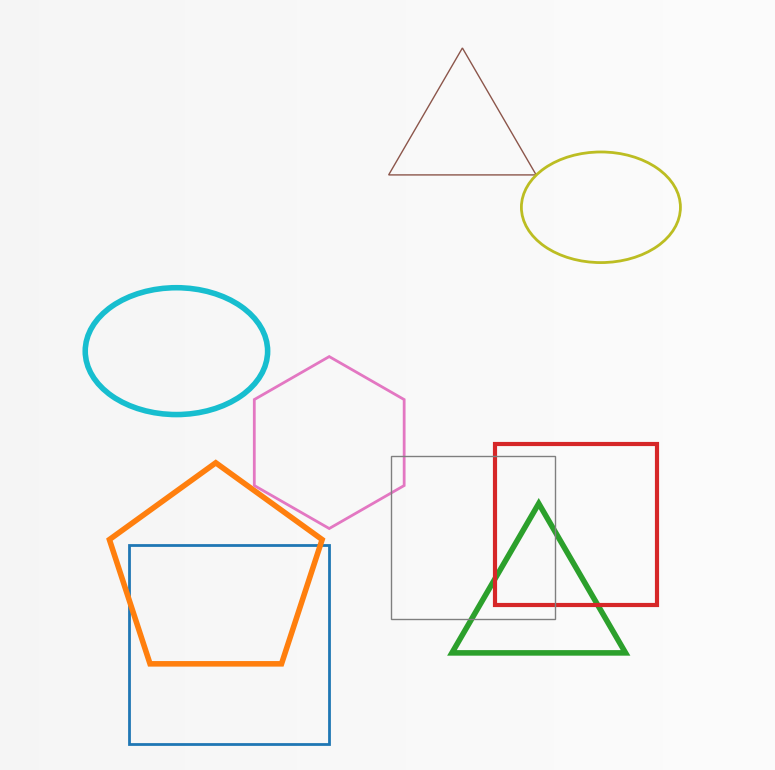[{"shape": "square", "thickness": 1, "radius": 0.64, "center": [0.296, 0.163]}, {"shape": "pentagon", "thickness": 2, "radius": 0.72, "center": [0.278, 0.255]}, {"shape": "triangle", "thickness": 2, "radius": 0.65, "center": [0.695, 0.217]}, {"shape": "square", "thickness": 1.5, "radius": 0.52, "center": [0.744, 0.319]}, {"shape": "triangle", "thickness": 0.5, "radius": 0.55, "center": [0.597, 0.828]}, {"shape": "hexagon", "thickness": 1, "radius": 0.56, "center": [0.425, 0.425]}, {"shape": "square", "thickness": 0.5, "radius": 0.53, "center": [0.61, 0.302]}, {"shape": "oval", "thickness": 1, "radius": 0.51, "center": [0.775, 0.731]}, {"shape": "oval", "thickness": 2, "radius": 0.59, "center": [0.228, 0.544]}]